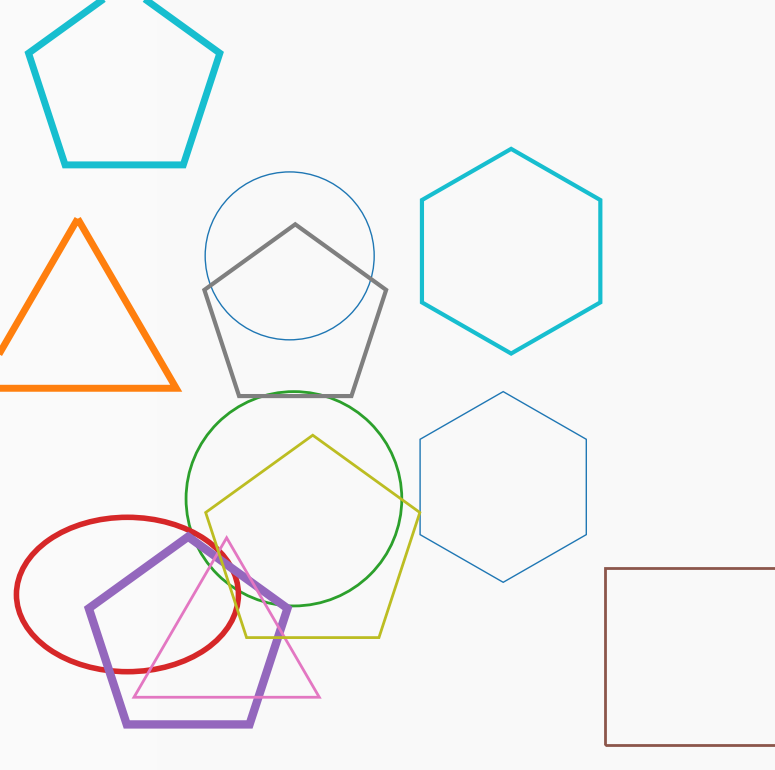[{"shape": "hexagon", "thickness": 0.5, "radius": 0.62, "center": [0.649, 0.368]}, {"shape": "circle", "thickness": 0.5, "radius": 0.55, "center": [0.374, 0.668]}, {"shape": "triangle", "thickness": 2.5, "radius": 0.73, "center": [0.1, 0.569]}, {"shape": "circle", "thickness": 1, "radius": 0.7, "center": [0.379, 0.352]}, {"shape": "oval", "thickness": 2, "radius": 0.72, "center": [0.164, 0.228]}, {"shape": "pentagon", "thickness": 3, "radius": 0.67, "center": [0.243, 0.168]}, {"shape": "square", "thickness": 1, "radius": 0.57, "center": [0.896, 0.147]}, {"shape": "triangle", "thickness": 1, "radius": 0.69, "center": [0.292, 0.164]}, {"shape": "pentagon", "thickness": 1.5, "radius": 0.62, "center": [0.381, 0.585]}, {"shape": "pentagon", "thickness": 1, "radius": 0.73, "center": [0.404, 0.29]}, {"shape": "pentagon", "thickness": 2.5, "radius": 0.65, "center": [0.16, 0.891]}, {"shape": "hexagon", "thickness": 1.5, "radius": 0.66, "center": [0.66, 0.674]}]